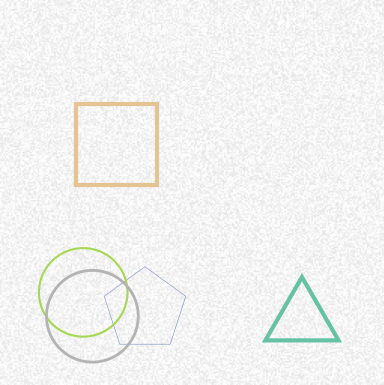[{"shape": "triangle", "thickness": 3, "radius": 0.55, "center": [0.784, 0.171]}, {"shape": "pentagon", "thickness": 0.5, "radius": 0.56, "center": [0.377, 0.196]}, {"shape": "circle", "thickness": 1.5, "radius": 0.57, "center": [0.216, 0.241]}, {"shape": "square", "thickness": 3, "radius": 0.53, "center": [0.302, 0.624]}, {"shape": "circle", "thickness": 2, "radius": 0.6, "center": [0.24, 0.179]}]